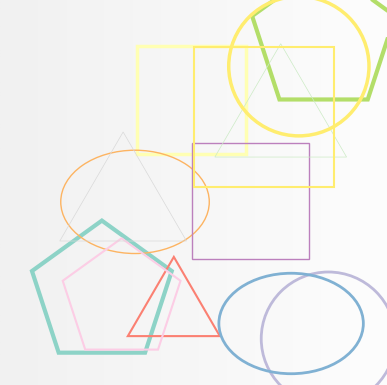[{"shape": "pentagon", "thickness": 3, "radius": 0.95, "center": [0.263, 0.237]}, {"shape": "square", "thickness": 2.5, "radius": 0.7, "center": [0.494, 0.74]}, {"shape": "circle", "thickness": 2, "radius": 0.87, "center": [0.847, 0.12]}, {"shape": "triangle", "thickness": 1.5, "radius": 0.69, "center": [0.449, 0.196]}, {"shape": "oval", "thickness": 2, "radius": 0.93, "center": [0.751, 0.16]}, {"shape": "oval", "thickness": 1, "radius": 0.96, "center": [0.348, 0.476]}, {"shape": "pentagon", "thickness": 3, "radius": 0.97, "center": [0.835, 0.898]}, {"shape": "pentagon", "thickness": 1.5, "radius": 0.8, "center": [0.314, 0.221]}, {"shape": "triangle", "thickness": 0.5, "radius": 0.94, "center": [0.318, 0.468]}, {"shape": "square", "thickness": 1, "radius": 0.75, "center": [0.646, 0.478]}, {"shape": "triangle", "thickness": 0.5, "radius": 0.98, "center": [0.724, 0.69]}, {"shape": "square", "thickness": 1.5, "radius": 0.91, "center": [0.681, 0.696]}, {"shape": "circle", "thickness": 2.5, "radius": 0.9, "center": [0.771, 0.828]}]